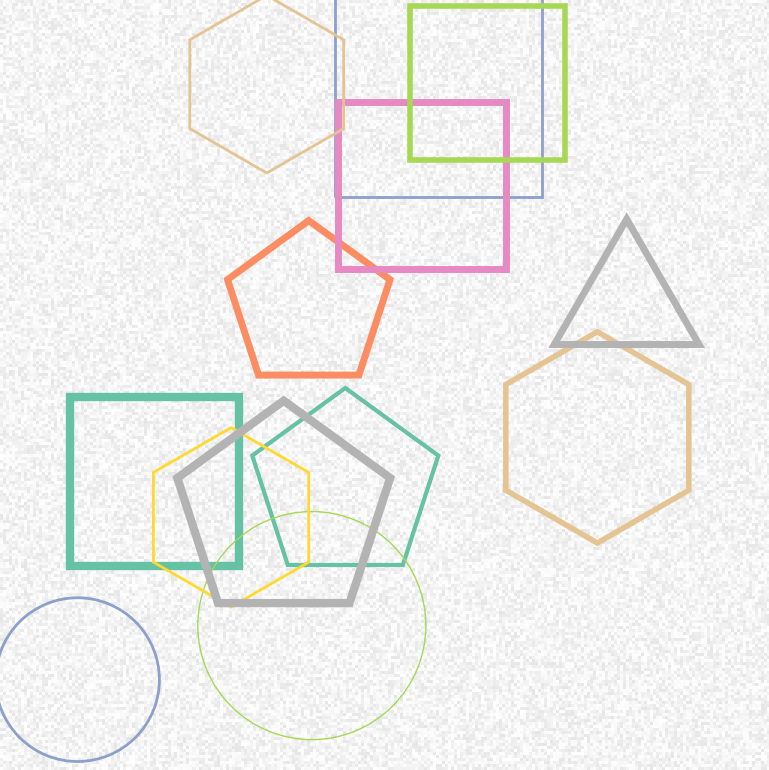[{"shape": "pentagon", "thickness": 1.5, "radius": 0.64, "center": [0.448, 0.369]}, {"shape": "square", "thickness": 3, "radius": 0.55, "center": [0.2, 0.374]}, {"shape": "pentagon", "thickness": 2.5, "radius": 0.55, "center": [0.401, 0.603]}, {"shape": "circle", "thickness": 1, "radius": 0.53, "center": [0.101, 0.117]}, {"shape": "square", "thickness": 1, "radius": 0.67, "center": [0.57, 0.879]}, {"shape": "square", "thickness": 2.5, "radius": 0.54, "center": [0.548, 0.759]}, {"shape": "circle", "thickness": 0.5, "radius": 0.74, "center": [0.405, 0.188]}, {"shape": "square", "thickness": 2, "radius": 0.5, "center": [0.633, 0.892]}, {"shape": "hexagon", "thickness": 1, "radius": 0.58, "center": [0.3, 0.328]}, {"shape": "hexagon", "thickness": 1, "radius": 0.58, "center": [0.346, 0.891]}, {"shape": "hexagon", "thickness": 2, "radius": 0.69, "center": [0.776, 0.432]}, {"shape": "pentagon", "thickness": 3, "radius": 0.73, "center": [0.369, 0.334]}, {"shape": "triangle", "thickness": 2.5, "radius": 0.54, "center": [0.814, 0.607]}]